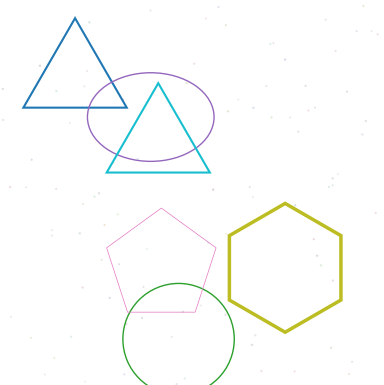[{"shape": "triangle", "thickness": 1.5, "radius": 0.77, "center": [0.195, 0.798]}, {"shape": "circle", "thickness": 1, "radius": 0.72, "center": [0.464, 0.119]}, {"shape": "oval", "thickness": 1, "radius": 0.82, "center": [0.392, 0.696]}, {"shape": "pentagon", "thickness": 0.5, "radius": 0.75, "center": [0.419, 0.31]}, {"shape": "hexagon", "thickness": 2.5, "radius": 0.84, "center": [0.741, 0.304]}, {"shape": "triangle", "thickness": 1.5, "radius": 0.77, "center": [0.411, 0.629]}]